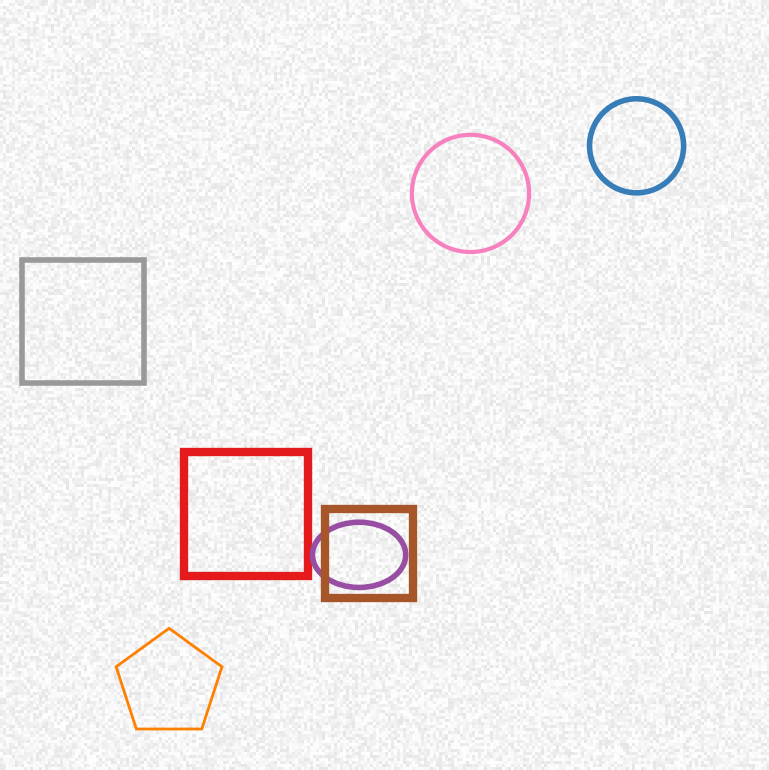[{"shape": "square", "thickness": 3, "radius": 0.4, "center": [0.319, 0.332]}, {"shape": "circle", "thickness": 2, "radius": 0.31, "center": [0.827, 0.811]}, {"shape": "oval", "thickness": 2, "radius": 0.3, "center": [0.466, 0.279]}, {"shape": "pentagon", "thickness": 1, "radius": 0.36, "center": [0.22, 0.112]}, {"shape": "square", "thickness": 3, "radius": 0.29, "center": [0.48, 0.281]}, {"shape": "circle", "thickness": 1.5, "radius": 0.38, "center": [0.611, 0.749]}, {"shape": "square", "thickness": 2, "radius": 0.4, "center": [0.108, 0.582]}]